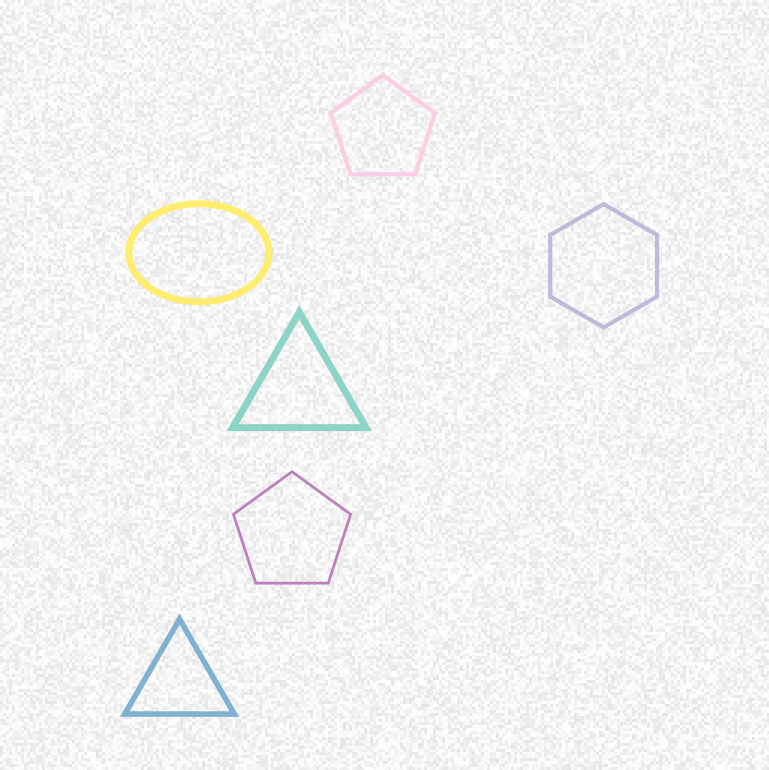[{"shape": "triangle", "thickness": 2.5, "radius": 0.5, "center": [0.389, 0.495]}, {"shape": "hexagon", "thickness": 1.5, "radius": 0.4, "center": [0.784, 0.655]}, {"shape": "triangle", "thickness": 2, "radius": 0.41, "center": [0.233, 0.114]}, {"shape": "pentagon", "thickness": 1.5, "radius": 0.36, "center": [0.497, 0.831]}, {"shape": "pentagon", "thickness": 1, "radius": 0.4, "center": [0.379, 0.307]}, {"shape": "oval", "thickness": 2.5, "radius": 0.46, "center": [0.258, 0.672]}]